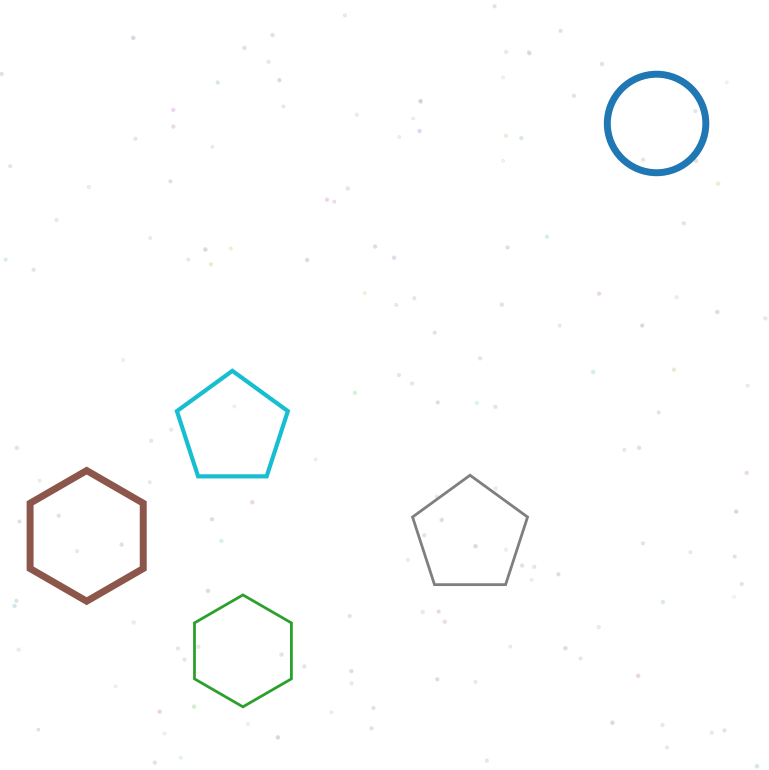[{"shape": "circle", "thickness": 2.5, "radius": 0.32, "center": [0.853, 0.84]}, {"shape": "hexagon", "thickness": 1, "radius": 0.36, "center": [0.316, 0.155]}, {"shape": "hexagon", "thickness": 2.5, "radius": 0.42, "center": [0.113, 0.304]}, {"shape": "pentagon", "thickness": 1, "radius": 0.39, "center": [0.61, 0.304]}, {"shape": "pentagon", "thickness": 1.5, "radius": 0.38, "center": [0.302, 0.443]}]